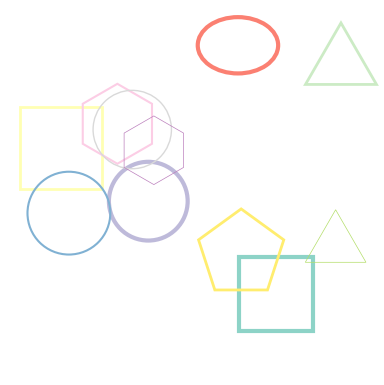[{"shape": "square", "thickness": 3, "radius": 0.48, "center": [0.716, 0.236]}, {"shape": "square", "thickness": 2, "radius": 0.53, "center": [0.158, 0.616]}, {"shape": "circle", "thickness": 3, "radius": 0.51, "center": [0.385, 0.477]}, {"shape": "oval", "thickness": 3, "radius": 0.52, "center": [0.618, 0.882]}, {"shape": "circle", "thickness": 1.5, "radius": 0.54, "center": [0.179, 0.446]}, {"shape": "triangle", "thickness": 0.5, "radius": 0.46, "center": [0.872, 0.364]}, {"shape": "hexagon", "thickness": 1.5, "radius": 0.52, "center": [0.305, 0.678]}, {"shape": "circle", "thickness": 1, "radius": 0.51, "center": [0.344, 0.664]}, {"shape": "hexagon", "thickness": 0.5, "radius": 0.45, "center": [0.4, 0.61]}, {"shape": "triangle", "thickness": 2, "radius": 0.53, "center": [0.886, 0.834]}, {"shape": "pentagon", "thickness": 2, "radius": 0.58, "center": [0.626, 0.341]}]